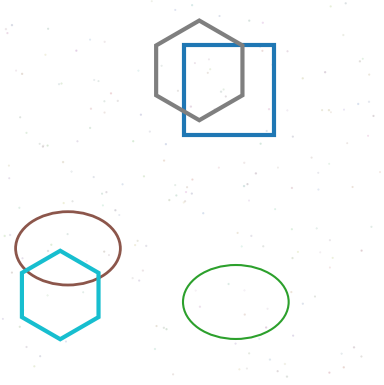[{"shape": "square", "thickness": 3, "radius": 0.58, "center": [0.596, 0.766]}, {"shape": "oval", "thickness": 1.5, "radius": 0.69, "center": [0.613, 0.216]}, {"shape": "oval", "thickness": 2, "radius": 0.68, "center": [0.177, 0.355]}, {"shape": "hexagon", "thickness": 3, "radius": 0.65, "center": [0.518, 0.817]}, {"shape": "hexagon", "thickness": 3, "radius": 0.57, "center": [0.156, 0.234]}]